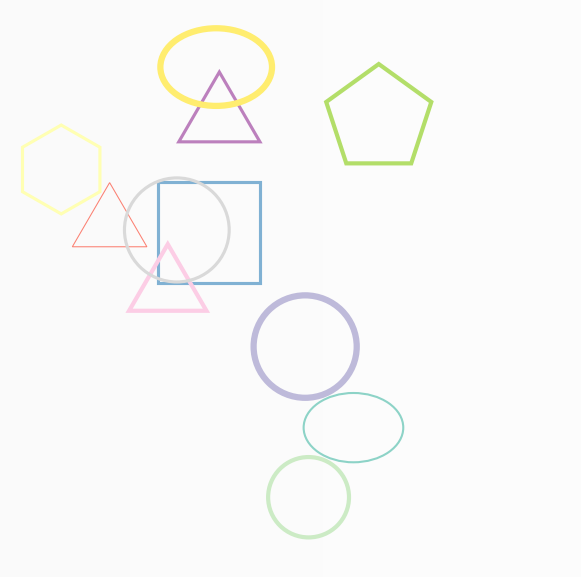[{"shape": "oval", "thickness": 1, "radius": 0.43, "center": [0.608, 0.259]}, {"shape": "hexagon", "thickness": 1.5, "radius": 0.38, "center": [0.105, 0.706]}, {"shape": "circle", "thickness": 3, "radius": 0.44, "center": [0.525, 0.399]}, {"shape": "triangle", "thickness": 0.5, "radius": 0.37, "center": [0.189, 0.609]}, {"shape": "square", "thickness": 1.5, "radius": 0.44, "center": [0.359, 0.596]}, {"shape": "pentagon", "thickness": 2, "radius": 0.48, "center": [0.652, 0.793]}, {"shape": "triangle", "thickness": 2, "radius": 0.38, "center": [0.289, 0.499]}, {"shape": "circle", "thickness": 1.5, "radius": 0.45, "center": [0.304, 0.601]}, {"shape": "triangle", "thickness": 1.5, "radius": 0.4, "center": [0.377, 0.794]}, {"shape": "circle", "thickness": 2, "radius": 0.35, "center": [0.531, 0.138]}, {"shape": "oval", "thickness": 3, "radius": 0.48, "center": [0.372, 0.883]}]